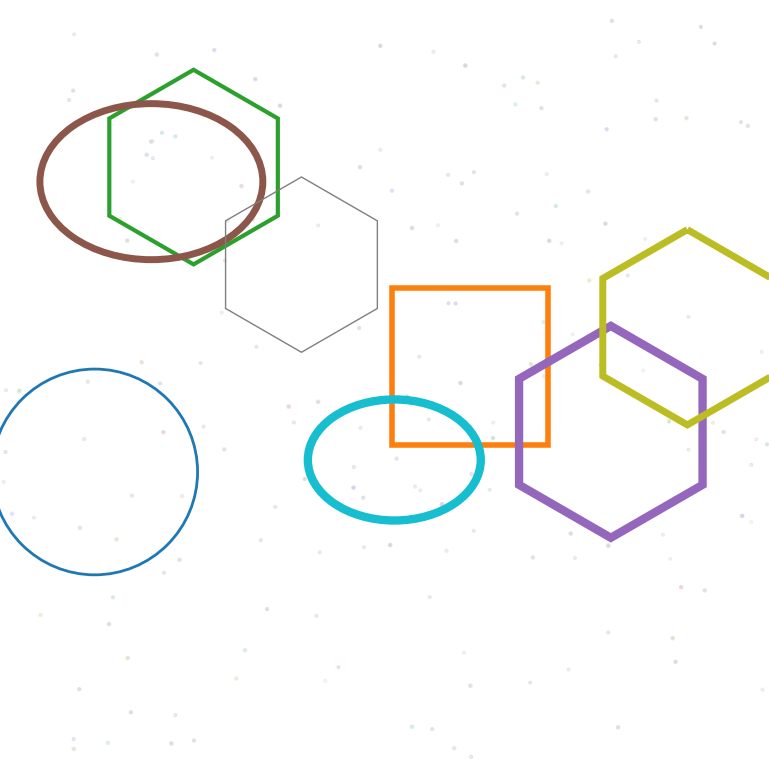[{"shape": "circle", "thickness": 1, "radius": 0.67, "center": [0.123, 0.387]}, {"shape": "square", "thickness": 2, "radius": 0.51, "center": [0.61, 0.524]}, {"shape": "hexagon", "thickness": 1.5, "radius": 0.63, "center": [0.251, 0.783]}, {"shape": "hexagon", "thickness": 3, "radius": 0.69, "center": [0.793, 0.439]}, {"shape": "oval", "thickness": 2.5, "radius": 0.72, "center": [0.197, 0.764]}, {"shape": "hexagon", "thickness": 0.5, "radius": 0.57, "center": [0.392, 0.656]}, {"shape": "hexagon", "thickness": 2.5, "radius": 0.63, "center": [0.893, 0.575]}, {"shape": "oval", "thickness": 3, "radius": 0.56, "center": [0.512, 0.403]}]